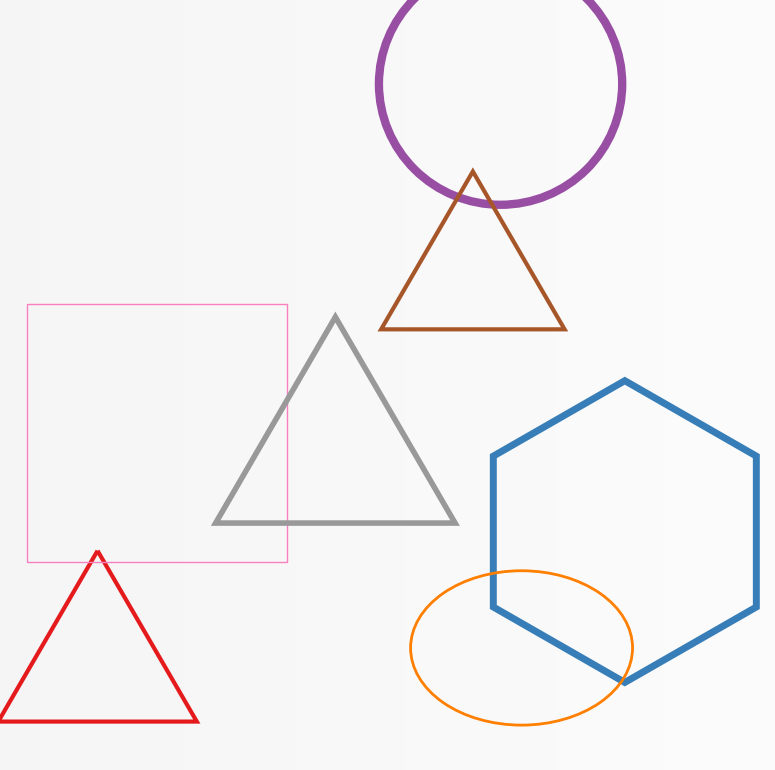[{"shape": "triangle", "thickness": 1.5, "radius": 0.74, "center": [0.126, 0.137]}, {"shape": "hexagon", "thickness": 2.5, "radius": 0.98, "center": [0.806, 0.31]}, {"shape": "circle", "thickness": 3, "radius": 0.78, "center": [0.646, 0.891]}, {"shape": "oval", "thickness": 1, "radius": 0.72, "center": [0.673, 0.159]}, {"shape": "triangle", "thickness": 1.5, "radius": 0.68, "center": [0.61, 0.641]}, {"shape": "square", "thickness": 0.5, "radius": 0.84, "center": [0.203, 0.438]}, {"shape": "triangle", "thickness": 2, "radius": 0.89, "center": [0.433, 0.41]}]